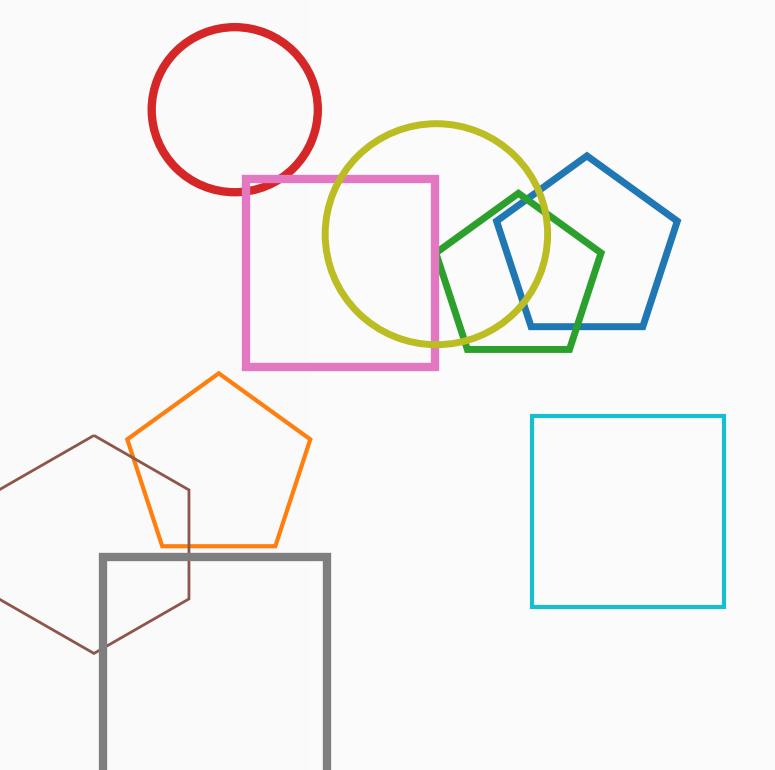[{"shape": "pentagon", "thickness": 2.5, "radius": 0.61, "center": [0.757, 0.675]}, {"shape": "pentagon", "thickness": 1.5, "radius": 0.62, "center": [0.282, 0.391]}, {"shape": "pentagon", "thickness": 2.5, "radius": 0.56, "center": [0.669, 0.637]}, {"shape": "circle", "thickness": 3, "radius": 0.54, "center": [0.303, 0.858]}, {"shape": "hexagon", "thickness": 1, "radius": 0.71, "center": [0.121, 0.293]}, {"shape": "square", "thickness": 3, "radius": 0.61, "center": [0.439, 0.645]}, {"shape": "square", "thickness": 3, "radius": 0.72, "center": [0.277, 0.132]}, {"shape": "circle", "thickness": 2.5, "radius": 0.72, "center": [0.563, 0.696]}, {"shape": "square", "thickness": 1.5, "radius": 0.62, "center": [0.811, 0.336]}]